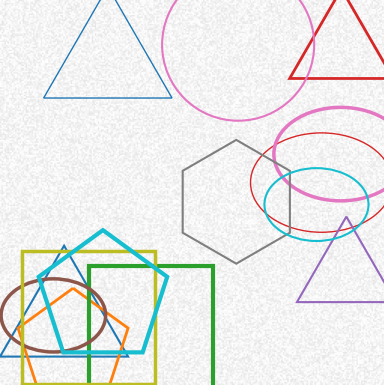[{"shape": "triangle", "thickness": 1, "radius": 0.96, "center": [0.28, 0.842]}, {"shape": "triangle", "thickness": 1.5, "radius": 0.96, "center": [0.166, 0.17]}, {"shape": "pentagon", "thickness": 2, "radius": 0.75, "center": [0.19, 0.101]}, {"shape": "square", "thickness": 3, "radius": 0.81, "center": [0.392, 0.147]}, {"shape": "triangle", "thickness": 2, "radius": 0.78, "center": [0.887, 0.874]}, {"shape": "oval", "thickness": 1, "radius": 0.92, "center": [0.835, 0.526]}, {"shape": "triangle", "thickness": 1.5, "radius": 0.74, "center": [0.9, 0.289]}, {"shape": "oval", "thickness": 2.5, "radius": 0.68, "center": [0.139, 0.181]}, {"shape": "oval", "thickness": 2.5, "radius": 0.87, "center": [0.885, 0.6]}, {"shape": "circle", "thickness": 1.5, "radius": 0.99, "center": [0.619, 0.884]}, {"shape": "hexagon", "thickness": 1.5, "radius": 0.8, "center": [0.614, 0.476]}, {"shape": "square", "thickness": 2.5, "radius": 0.87, "center": [0.23, 0.175]}, {"shape": "oval", "thickness": 1.5, "radius": 0.68, "center": [0.822, 0.469]}, {"shape": "pentagon", "thickness": 3, "radius": 0.88, "center": [0.267, 0.227]}]